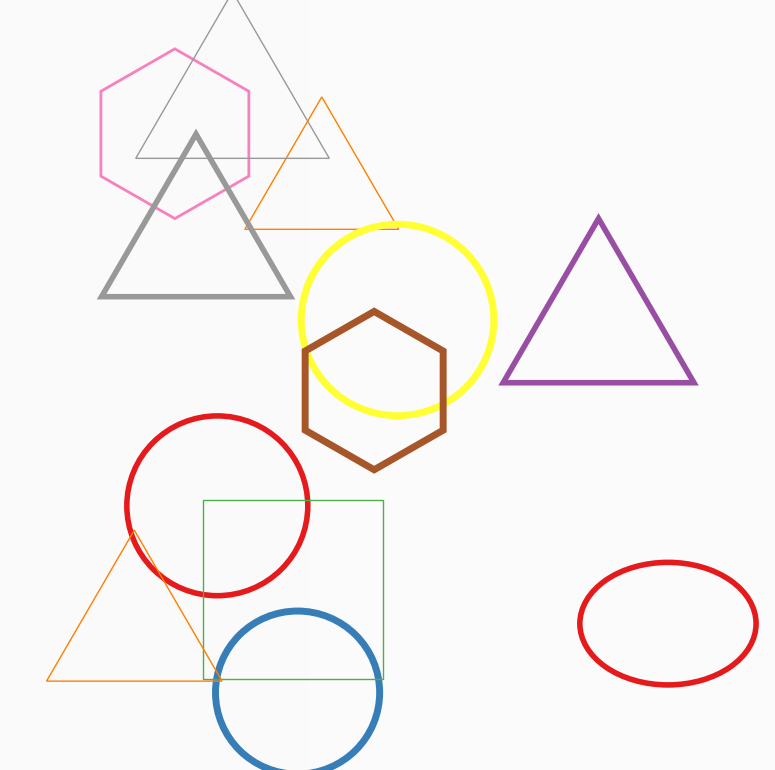[{"shape": "oval", "thickness": 2, "radius": 0.57, "center": [0.862, 0.19]}, {"shape": "circle", "thickness": 2, "radius": 0.58, "center": [0.28, 0.343]}, {"shape": "circle", "thickness": 2.5, "radius": 0.53, "center": [0.384, 0.101]}, {"shape": "square", "thickness": 0.5, "radius": 0.58, "center": [0.378, 0.235]}, {"shape": "triangle", "thickness": 2, "radius": 0.71, "center": [0.772, 0.574]}, {"shape": "triangle", "thickness": 0.5, "radius": 0.65, "center": [0.173, 0.181]}, {"shape": "triangle", "thickness": 0.5, "radius": 0.57, "center": [0.415, 0.759]}, {"shape": "circle", "thickness": 2.5, "radius": 0.62, "center": [0.513, 0.584]}, {"shape": "hexagon", "thickness": 2.5, "radius": 0.51, "center": [0.483, 0.493]}, {"shape": "hexagon", "thickness": 1, "radius": 0.55, "center": [0.226, 0.826]}, {"shape": "triangle", "thickness": 2, "radius": 0.7, "center": [0.253, 0.685]}, {"shape": "triangle", "thickness": 0.5, "radius": 0.72, "center": [0.3, 0.866]}]